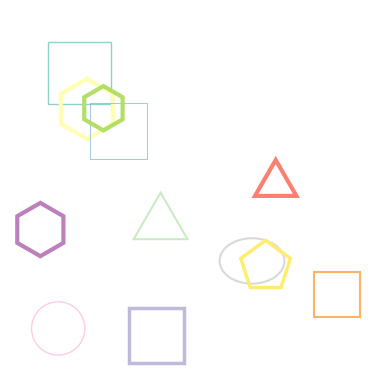[{"shape": "square", "thickness": 1, "radius": 0.41, "center": [0.207, 0.811]}, {"shape": "hexagon", "thickness": 3, "radius": 0.39, "center": [0.226, 0.717]}, {"shape": "square", "thickness": 2.5, "radius": 0.36, "center": [0.406, 0.128]}, {"shape": "triangle", "thickness": 3, "radius": 0.31, "center": [0.716, 0.522]}, {"shape": "square", "thickness": 0.5, "radius": 0.37, "center": [0.308, 0.66]}, {"shape": "square", "thickness": 1.5, "radius": 0.3, "center": [0.875, 0.235]}, {"shape": "hexagon", "thickness": 3, "radius": 0.29, "center": [0.269, 0.719]}, {"shape": "circle", "thickness": 1, "radius": 0.35, "center": [0.151, 0.147]}, {"shape": "oval", "thickness": 1.5, "radius": 0.42, "center": [0.655, 0.322]}, {"shape": "hexagon", "thickness": 3, "radius": 0.35, "center": [0.105, 0.404]}, {"shape": "triangle", "thickness": 1.5, "radius": 0.4, "center": [0.417, 0.419]}, {"shape": "pentagon", "thickness": 2.5, "radius": 0.34, "center": [0.69, 0.308]}]